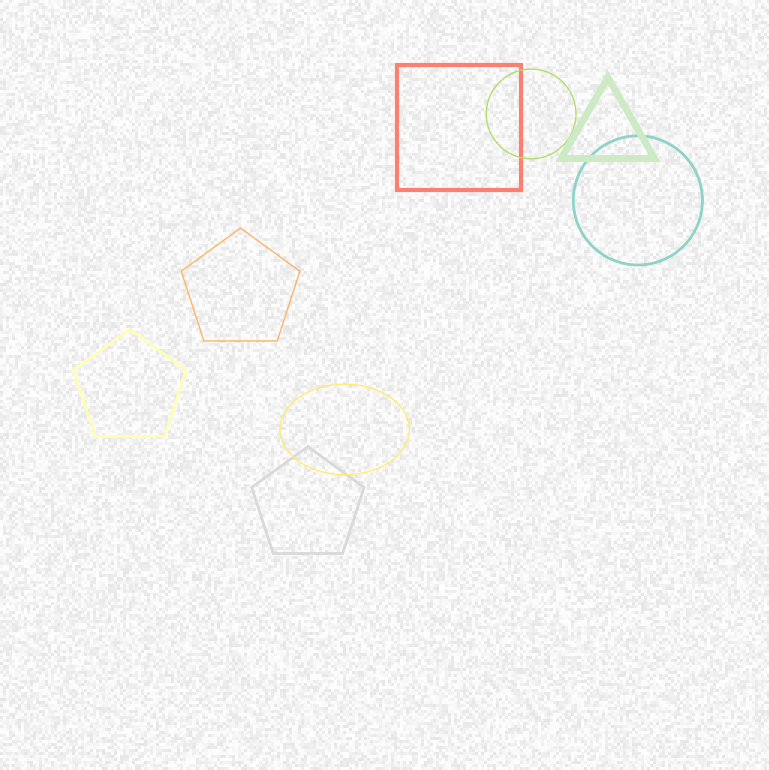[{"shape": "circle", "thickness": 1, "radius": 0.42, "center": [0.828, 0.74]}, {"shape": "pentagon", "thickness": 1, "radius": 0.38, "center": [0.169, 0.495]}, {"shape": "square", "thickness": 1.5, "radius": 0.41, "center": [0.596, 0.834]}, {"shape": "pentagon", "thickness": 0.5, "radius": 0.41, "center": [0.312, 0.623]}, {"shape": "circle", "thickness": 0.5, "radius": 0.29, "center": [0.69, 0.852]}, {"shape": "pentagon", "thickness": 1, "radius": 0.38, "center": [0.4, 0.343]}, {"shape": "triangle", "thickness": 2.5, "radius": 0.35, "center": [0.789, 0.829]}, {"shape": "oval", "thickness": 0.5, "radius": 0.42, "center": [0.448, 0.442]}]